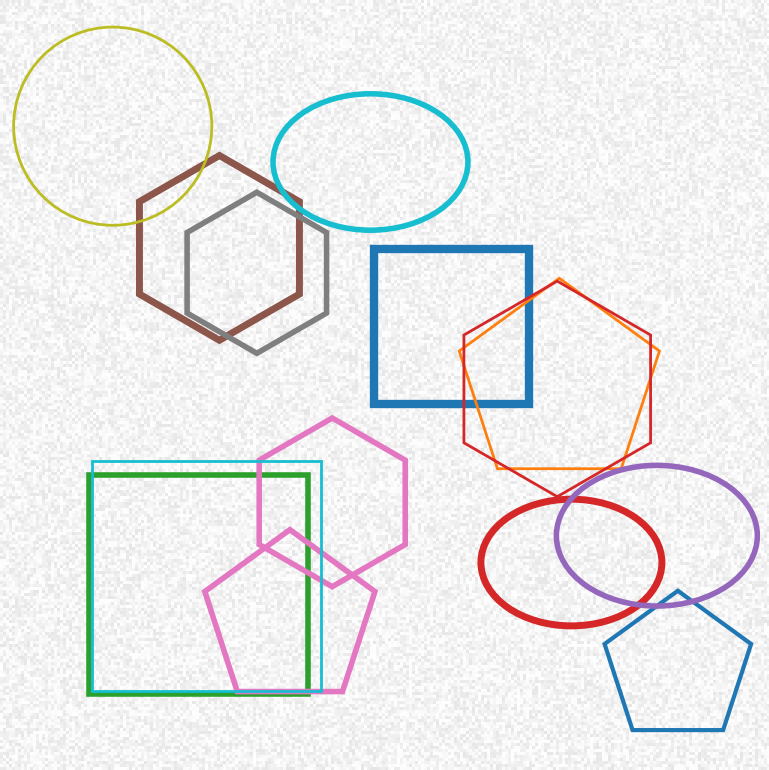[{"shape": "square", "thickness": 3, "radius": 0.5, "center": [0.586, 0.576]}, {"shape": "pentagon", "thickness": 1.5, "radius": 0.5, "center": [0.88, 0.133]}, {"shape": "pentagon", "thickness": 1, "radius": 0.68, "center": [0.726, 0.502]}, {"shape": "square", "thickness": 2, "radius": 0.71, "center": [0.258, 0.241]}, {"shape": "oval", "thickness": 2.5, "radius": 0.59, "center": [0.742, 0.269]}, {"shape": "hexagon", "thickness": 1, "radius": 0.7, "center": [0.724, 0.495]}, {"shape": "oval", "thickness": 2, "radius": 0.65, "center": [0.853, 0.304]}, {"shape": "hexagon", "thickness": 2.5, "radius": 0.6, "center": [0.285, 0.678]}, {"shape": "pentagon", "thickness": 2, "radius": 0.58, "center": [0.376, 0.196]}, {"shape": "hexagon", "thickness": 2, "radius": 0.55, "center": [0.431, 0.348]}, {"shape": "hexagon", "thickness": 2, "radius": 0.52, "center": [0.334, 0.646]}, {"shape": "circle", "thickness": 1, "radius": 0.64, "center": [0.146, 0.836]}, {"shape": "oval", "thickness": 2, "radius": 0.63, "center": [0.481, 0.79]}, {"shape": "square", "thickness": 1, "radius": 0.75, "center": [0.268, 0.252]}]